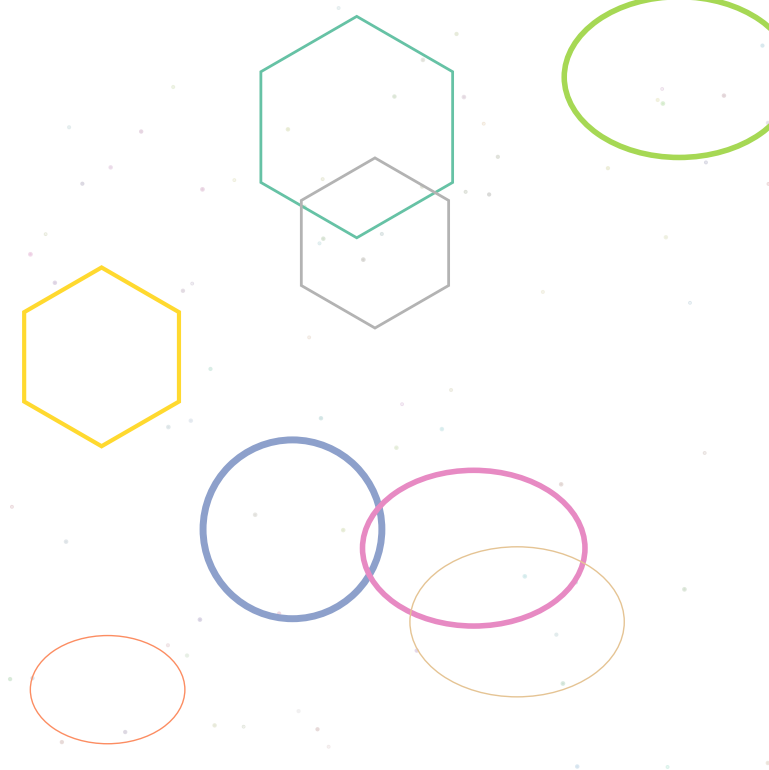[{"shape": "hexagon", "thickness": 1, "radius": 0.72, "center": [0.463, 0.835]}, {"shape": "oval", "thickness": 0.5, "radius": 0.5, "center": [0.14, 0.104]}, {"shape": "circle", "thickness": 2.5, "radius": 0.58, "center": [0.38, 0.313]}, {"shape": "oval", "thickness": 2, "radius": 0.72, "center": [0.615, 0.288]}, {"shape": "oval", "thickness": 2, "radius": 0.75, "center": [0.882, 0.9]}, {"shape": "hexagon", "thickness": 1.5, "radius": 0.58, "center": [0.132, 0.537]}, {"shape": "oval", "thickness": 0.5, "radius": 0.7, "center": [0.672, 0.192]}, {"shape": "hexagon", "thickness": 1, "radius": 0.55, "center": [0.487, 0.684]}]